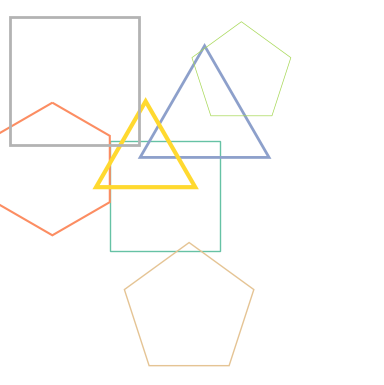[{"shape": "square", "thickness": 1, "radius": 0.71, "center": [0.428, 0.492]}, {"shape": "hexagon", "thickness": 1.5, "radius": 0.86, "center": [0.136, 0.561]}, {"shape": "triangle", "thickness": 2, "radius": 0.97, "center": [0.531, 0.688]}, {"shape": "pentagon", "thickness": 0.5, "radius": 0.68, "center": [0.627, 0.809]}, {"shape": "triangle", "thickness": 3, "radius": 0.74, "center": [0.378, 0.588]}, {"shape": "pentagon", "thickness": 1, "radius": 0.88, "center": [0.491, 0.193]}, {"shape": "square", "thickness": 2, "radius": 0.84, "center": [0.194, 0.789]}]